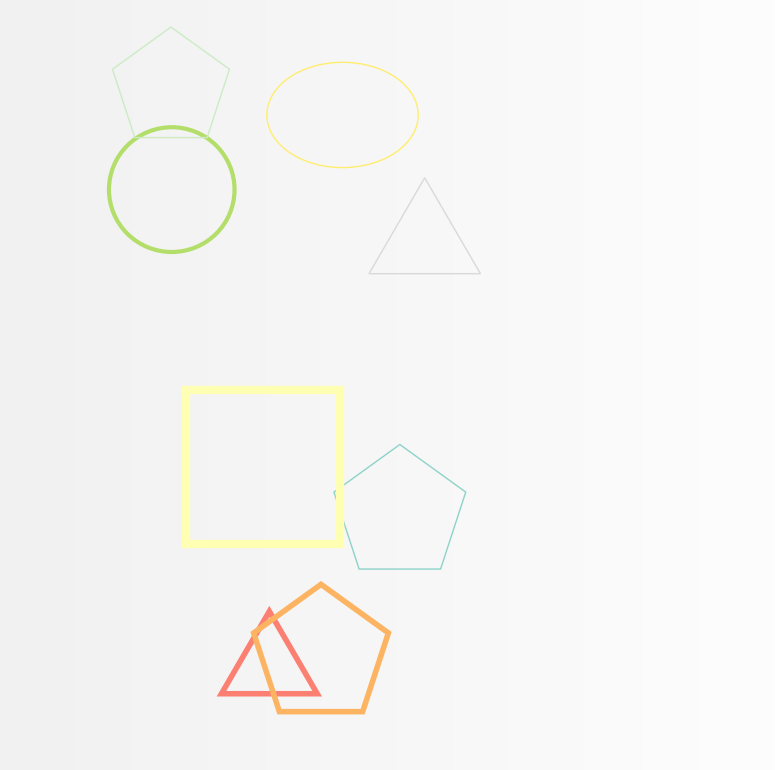[{"shape": "pentagon", "thickness": 0.5, "radius": 0.45, "center": [0.516, 0.333]}, {"shape": "square", "thickness": 3, "radius": 0.5, "center": [0.339, 0.393]}, {"shape": "triangle", "thickness": 2, "radius": 0.36, "center": [0.348, 0.135]}, {"shape": "pentagon", "thickness": 2, "radius": 0.46, "center": [0.414, 0.15]}, {"shape": "circle", "thickness": 1.5, "radius": 0.41, "center": [0.222, 0.754]}, {"shape": "triangle", "thickness": 0.5, "radius": 0.42, "center": [0.548, 0.686]}, {"shape": "pentagon", "thickness": 0.5, "radius": 0.4, "center": [0.221, 0.886]}, {"shape": "oval", "thickness": 0.5, "radius": 0.49, "center": [0.442, 0.851]}]